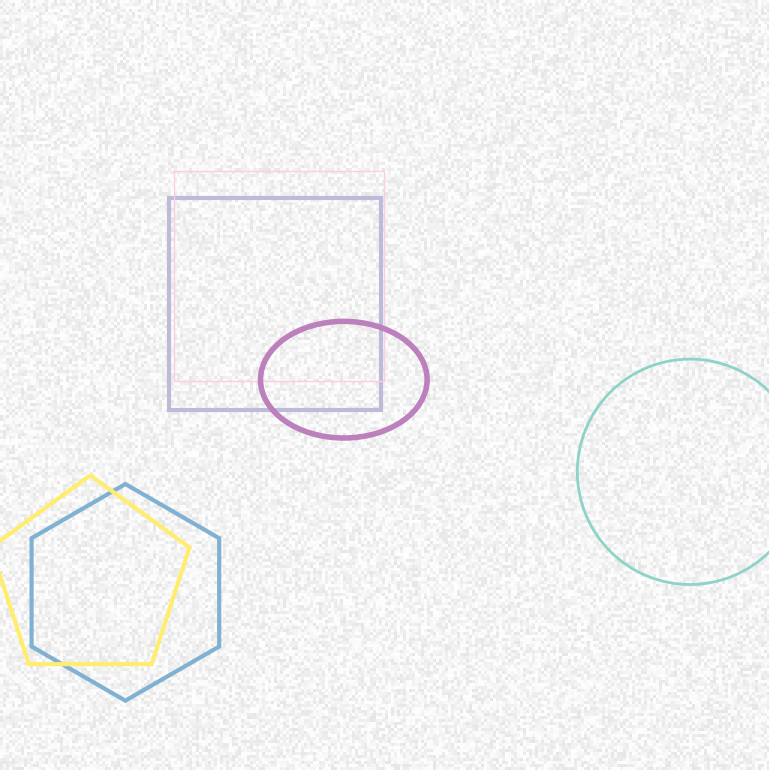[{"shape": "circle", "thickness": 1, "radius": 0.73, "center": [0.896, 0.387]}, {"shape": "square", "thickness": 1.5, "radius": 0.69, "center": [0.357, 0.605]}, {"shape": "hexagon", "thickness": 1.5, "radius": 0.7, "center": [0.163, 0.231]}, {"shape": "square", "thickness": 0.5, "radius": 0.68, "center": [0.362, 0.641]}, {"shape": "oval", "thickness": 2, "radius": 0.54, "center": [0.446, 0.507]}, {"shape": "pentagon", "thickness": 1.5, "radius": 0.68, "center": [0.117, 0.247]}]